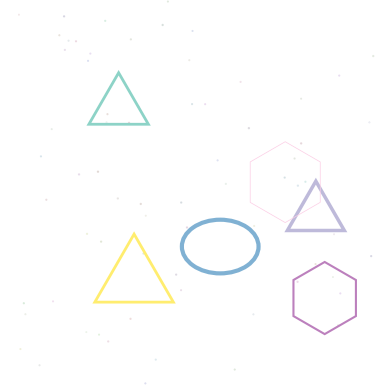[{"shape": "triangle", "thickness": 2, "radius": 0.45, "center": [0.308, 0.722]}, {"shape": "triangle", "thickness": 2.5, "radius": 0.43, "center": [0.82, 0.444]}, {"shape": "oval", "thickness": 3, "radius": 0.5, "center": [0.572, 0.36]}, {"shape": "hexagon", "thickness": 0.5, "radius": 0.53, "center": [0.741, 0.527]}, {"shape": "hexagon", "thickness": 1.5, "radius": 0.47, "center": [0.843, 0.226]}, {"shape": "triangle", "thickness": 2, "radius": 0.59, "center": [0.348, 0.274]}]